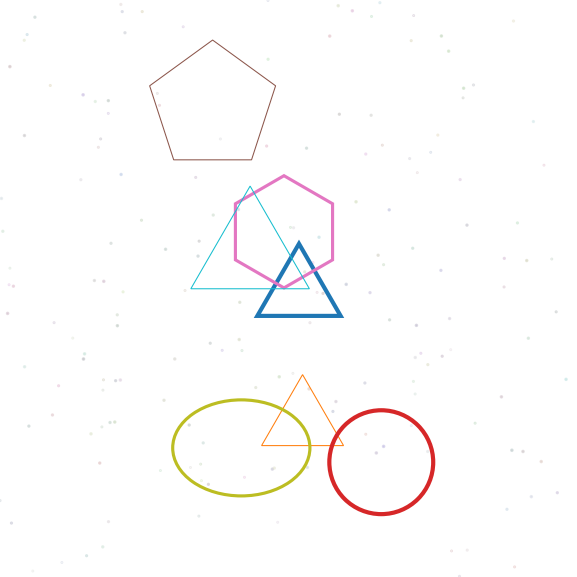[{"shape": "triangle", "thickness": 2, "radius": 0.42, "center": [0.518, 0.494]}, {"shape": "triangle", "thickness": 0.5, "radius": 0.41, "center": [0.524, 0.269]}, {"shape": "circle", "thickness": 2, "radius": 0.45, "center": [0.66, 0.199]}, {"shape": "pentagon", "thickness": 0.5, "radius": 0.57, "center": [0.368, 0.815]}, {"shape": "hexagon", "thickness": 1.5, "radius": 0.49, "center": [0.492, 0.598]}, {"shape": "oval", "thickness": 1.5, "radius": 0.59, "center": [0.418, 0.224]}, {"shape": "triangle", "thickness": 0.5, "radius": 0.59, "center": [0.433, 0.558]}]